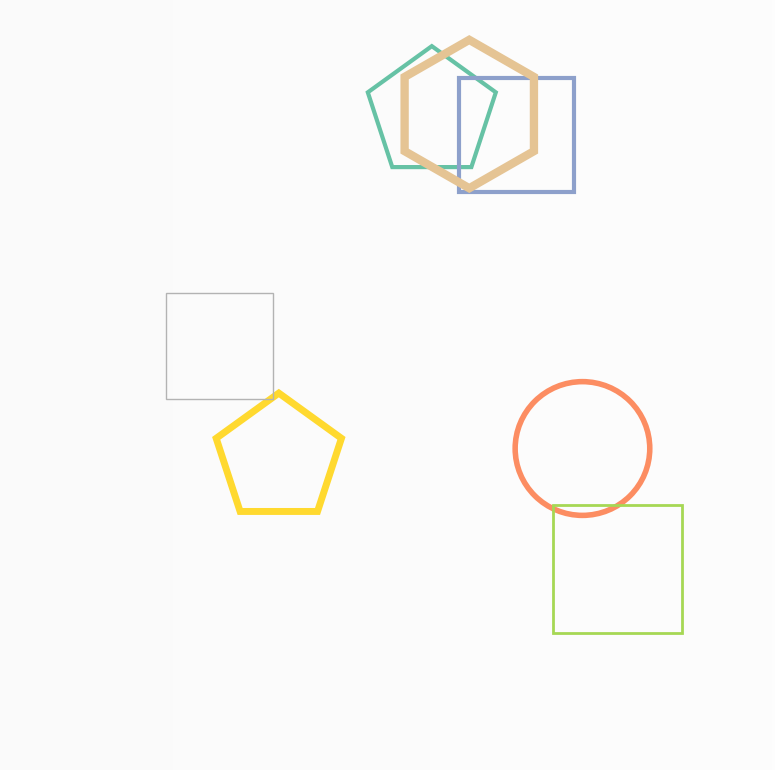[{"shape": "pentagon", "thickness": 1.5, "radius": 0.43, "center": [0.557, 0.853]}, {"shape": "circle", "thickness": 2, "radius": 0.43, "center": [0.752, 0.418]}, {"shape": "square", "thickness": 1.5, "radius": 0.37, "center": [0.667, 0.824]}, {"shape": "square", "thickness": 1, "radius": 0.41, "center": [0.797, 0.261]}, {"shape": "pentagon", "thickness": 2.5, "radius": 0.42, "center": [0.36, 0.405]}, {"shape": "hexagon", "thickness": 3, "radius": 0.48, "center": [0.606, 0.852]}, {"shape": "square", "thickness": 0.5, "radius": 0.34, "center": [0.284, 0.55]}]